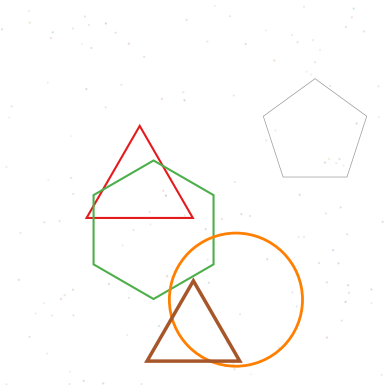[{"shape": "triangle", "thickness": 1.5, "radius": 0.8, "center": [0.363, 0.514]}, {"shape": "hexagon", "thickness": 1.5, "radius": 0.9, "center": [0.399, 0.403]}, {"shape": "circle", "thickness": 2, "radius": 0.86, "center": [0.613, 0.222]}, {"shape": "triangle", "thickness": 2.5, "radius": 0.7, "center": [0.502, 0.132]}, {"shape": "pentagon", "thickness": 0.5, "radius": 0.71, "center": [0.818, 0.654]}]